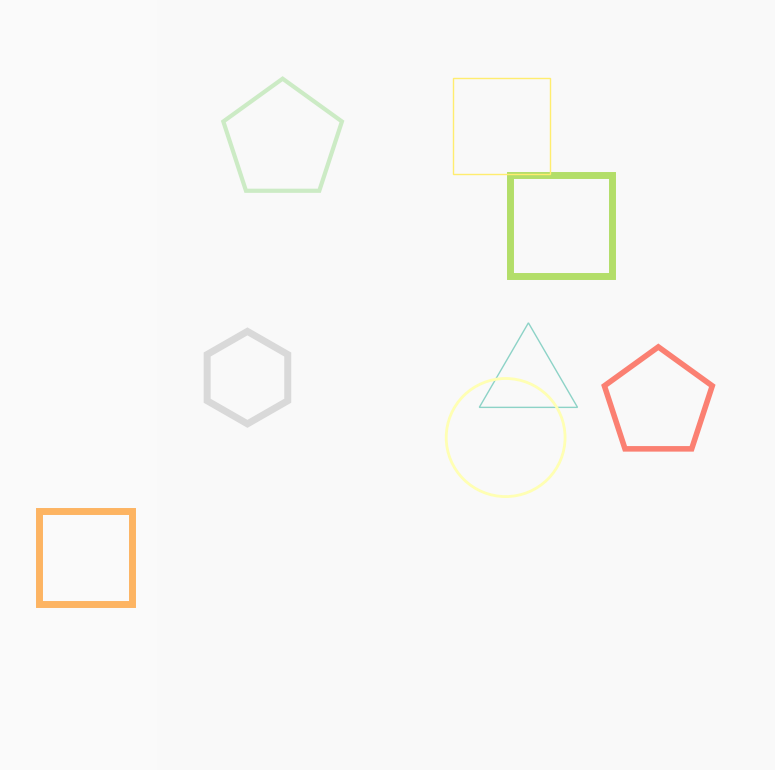[{"shape": "triangle", "thickness": 0.5, "radius": 0.37, "center": [0.682, 0.508]}, {"shape": "circle", "thickness": 1, "radius": 0.38, "center": [0.652, 0.432]}, {"shape": "pentagon", "thickness": 2, "radius": 0.37, "center": [0.849, 0.476]}, {"shape": "square", "thickness": 2.5, "radius": 0.3, "center": [0.111, 0.276]}, {"shape": "square", "thickness": 2.5, "radius": 0.33, "center": [0.724, 0.708]}, {"shape": "hexagon", "thickness": 2.5, "radius": 0.3, "center": [0.319, 0.51]}, {"shape": "pentagon", "thickness": 1.5, "radius": 0.4, "center": [0.365, 0.817]}, {"shape": "square", "thickness": 0.5, "radius": 0.31, "center": [0.647, 0.836]}]